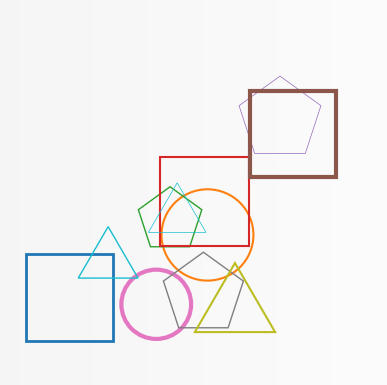[{"shape": "square", "thickness": 2, "radius": 0.56, "center": [0.179, 0.226]}, {"shape": "circle", "thickness": 1.5, "radius": 0.59, "center": [0.535, 0.39]}, {"shape": "pentagon", "thickness": 1, "radius": 0.43, "center": [0.439, 0.429]}, {"shape": "square", "thickness": 1.5, "radius": 0.58, "center": [0.528, 0.477]}, {"shape": "pentagon", "thickness": 0.5, "radius": 0.56, "center": [0.723, 0.691]}, {"shape": "square", "thickness": 3, "radius": 0.56, "center": [0.756, 0.651]}, {"shape": "circle", "thickness": 3, "radius": 0.45, "center": [0.403, 0.21]}, {"shape": "pentagon", "thickness": 1, "radius": 0.54, "center": [0.525, 0.236]}, {"shape": "triangle", "thickness": 1.5, "radius": 0.6, "center": [0.606, 0.197]}, {"shape": "triangle", "thickness": 0.5, "radius": 0.43, "center": [0.457, 0.439]}, {"shape": "triangle", "thickness": 1, "radius": 0.45, "center": [0.279, 0.322]}]